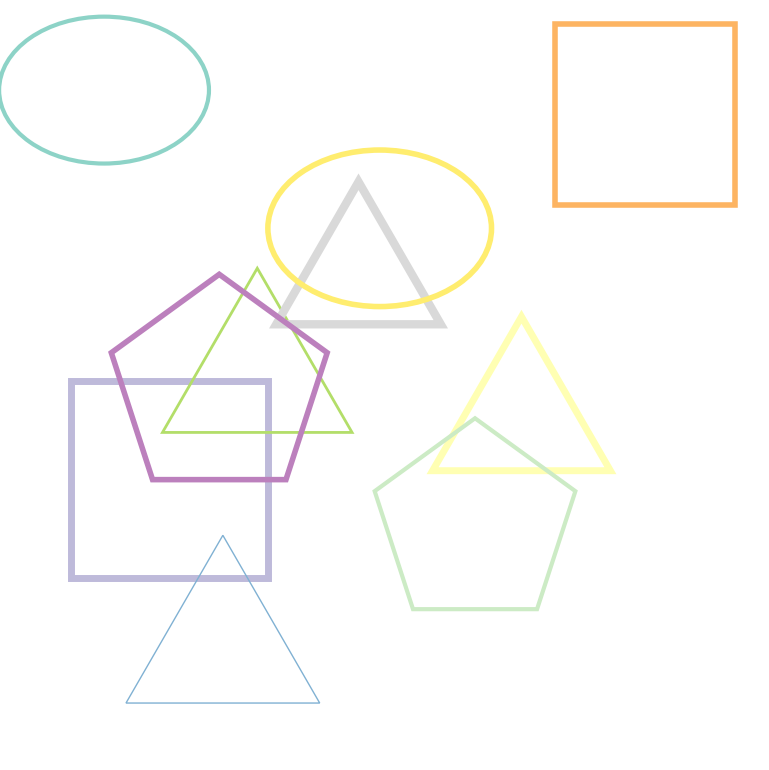[{"shape": "oval", "thickness": 1.5, "radius": 0.68, "center": [0.135, 0.883]}, {"shape": "triangle", "thickness": 2.5, "radius": 0.67, "center": [0.677, 0.455]}, {"shape": "square", "thickness": 2.5, "radius": 0.64, "center": [0.22, 0.377]}, {"shape": "triangle", "thickness": 0.5, "radius": 0.73, "center": [0.289, 0.16]}, {"shape": "square", "thickness": 2, "radius": 0.59, "center": [0.838, 0.851]}, {"shape": "triangle", "thickness": 1, "radius": 0.71, "center": [0.334, 0.509]}, {"shape": "triangle", "thickness": 3, "radius": 0.62, "center": [0.466, 0.641]}, {"shape": "pentagon", "thickness": 2, "radius": 0.74, "center": [0.285, 0.496]}, {"shape": "pentagon", "thickness": 1.5, "radius": 0.69, "center": [0.617, 0.32]}, {"shape": "oval", "thickness": 2, "radius": 0.73, "center": [0.493, 0.704]}]